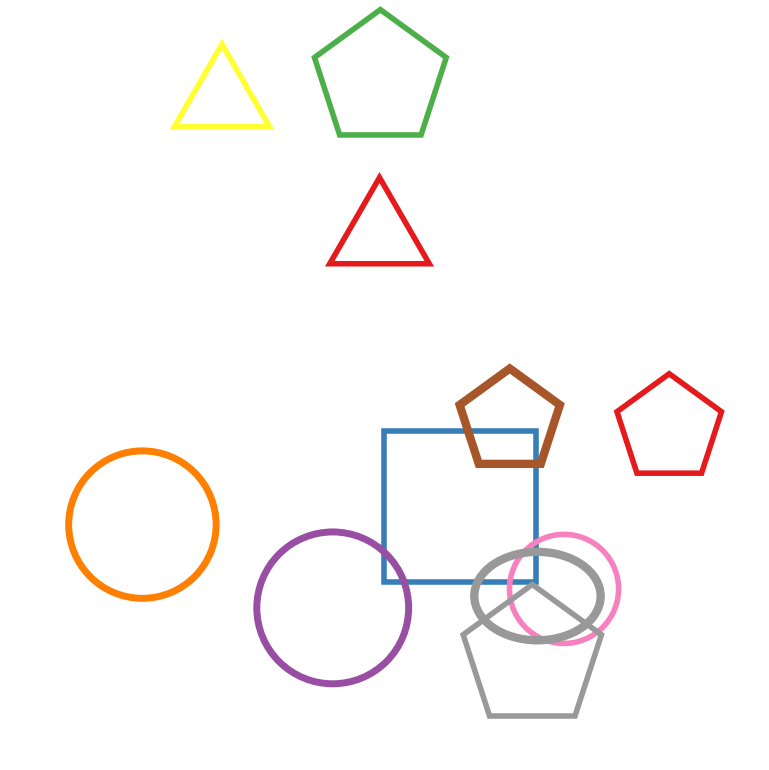[{"shape": "triangle", "thickness": 2, "radius": 0.37, "center": [0.493, 0.695]}, {"shape": "pentagon", "thickness": 2, "radius": 0.36, "center": [0.869, 0.443]}, {"shape": "square", "thickness": 2, "radius": 0.49, "center": [0.598, 0.342]}, {"shape": "pentagon", "thickness": 2, "radius": 0.45, "center": [0.494, 0.898]}, {"shape": "circle", "thickness": 2.5, "radius": 0.49, "center": [0.432, 0.211]}, {"shape": "circle", "thickness": 2.5, "radius": 0.48, "center": [0.185, 0.319]}, {"shape": "triangle", "thickness": 2, "radius": 0.36, "center": [0.288, 0.871]}, {"shape": "pentagon", "thickness": 3, "radius": 0.34, "center": [0.662, 0.453]}, {"shape": "circle", "thickness": 2, "radius": 0.35, "center": [0.733, 0.235]}, {"shape": "pentagon", "thickness": 2, "radius": 0.47, "center": [0.691, 0.147]}, {"shape": "oval", "thickness": 3, "radius": 0.41, "center": [0.698, 0.226]}]